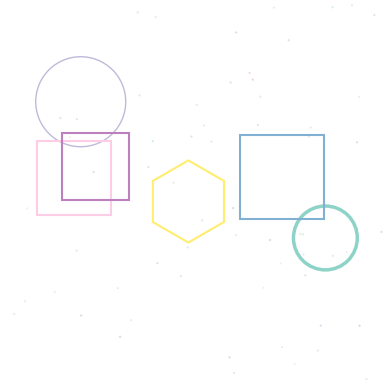[{"shape": "circle", "thickness": 2.5, "radius": 0.41, "center": [0.845, 0.382]}, {"shape": "circle", "thickness": 1, "radius": 0.58, "center": [0.21, 0.736]}, {"shape": "square", "thickness": 1.5, "radius": 0.55, "center": [0.733, 0.54]}, {"shape": "square", "thickness": 1.5, "radius": 0.48, "center": [0.192, 0.538]}, {"shape": "square", "thickness": 1.5, "radius": 0.43, "center": [0.248, 0.567]}, {"shape": "hexagon", "thickness": 1.5, "radius": 0.53, "center": [0.489, 0.477]}]